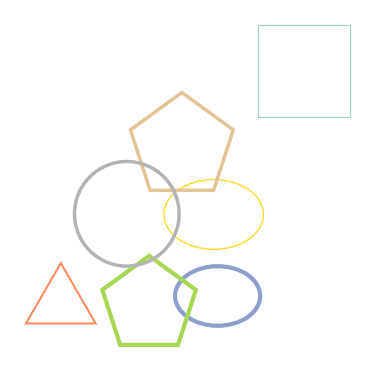[{"shape": "square", "thickness": 0.5, "radius": 0.6, "center": [0.791, 0.815]}, {"shape": "triangle", "thickness": 1.5, "radius": 0.52, "center": [0.158, 0.212]}, {"shape": "oval", "thickness": 3, "radius": 0.55, "center": [0.565, 0.231]}, {"shape": "pentagon", "thickness": 3, "radius": 0.64, "center": [0.387, 0.208]}, {"shape": "oval", "thickness": 1, "radius": 0.65, "center": [0.555, 0.443]}, {"shape": "pentagon", "thickness": 2.5, "radius": 0.7, "center": [0.472, 0.619]}, {"shape": "circle", "thickness": 2.5, "radius": 0.68, "center": [0.329, 0.445]}]